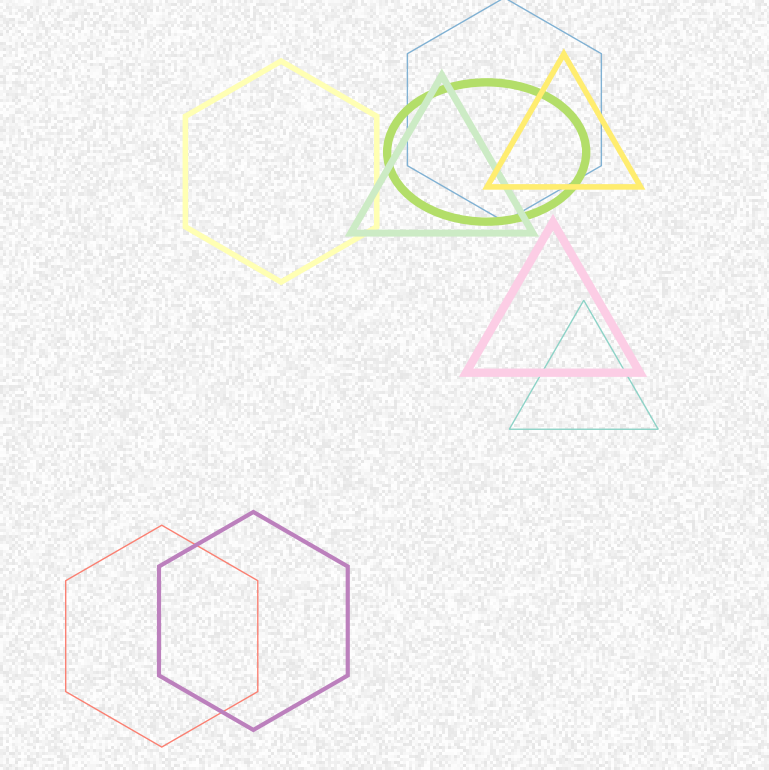[{"shape": "triangle", "thickness": 0.5, "radius": 0.56, "center": [0.758, 0.498]}, {"shape": "hexagon", "thickness": 2, "radius": 0.72, "center": [0.365, 0.777]}, {"shape": "hexagon", "thickness": 0.5, "radius": 0.72, "center": [0.21, 0.174]}, {"shape": "hexagon", "thickness": 0.5, "radius": 0.73, "center": [0.655, 0.858]}, {"shape": "oval", "thickness": 3, "radius": 0.65, "center": [0.632, 0.803]}, {"shape": "triangle", "thickness": 3, "radius": 0.65, "center": [0.718, 0.581]}, {"shape": "hexagon", "thickness": 1.5, "radius": 0.71, "center": [0.329, 0.194]}, {"shape": "triangle", "thickness": 2.5, "radius": 0.68, "center": [0.574, 0.766]}, {"shape": "triangle", "thickness": 2, "radius": 0.58, "center": [0.732, 0.815]}]